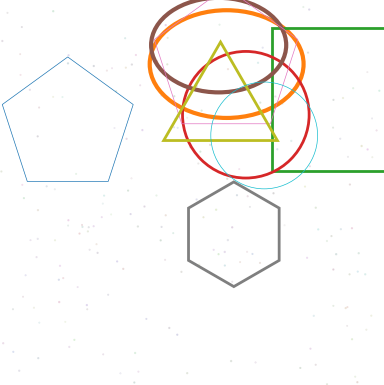[{"shape": "pentagon", "thickness": 0.5, "radius": 0.89, "center": [0.176, 0.673]}, {"shape": "oval", "thickness": 3, "radius": 1.0, "center": [0.589, 0.834]}, {"shape": "square", "thickness": 2, "radius": 0.93, "center": [0.891, 0.74]}, {"shape": "circle", "thickness": 2, "radius": 0.82, "center": [0.639, 0.702]}, {"shape": "oval", "thickness": 3, "radius": 0.88, "center": [0.568, 0.883]}, {"shape": "pentagon", "thickness": 0.5, "radius": 0.98, "center": [0.587, 0.837]}, {"shape": "hexagon", "thickness": 2, "radius": 0.68, "center": [0.607, 0.392]}, {"shape": "triangle", "thickness": 2, "radius": 0.85, "center": [0.573, 0.72]}, {"shape": "circle", "thickness": 0.5, "radius": 0.69, "center": [0.686, 0.648]}]